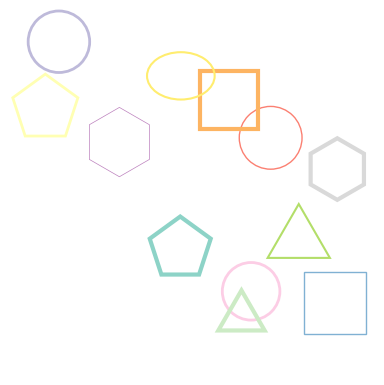[{"shape": "pentagon", "thickness": 3, "radius": 0.42, "center": [0.468, 0.354]}, {"shape": "pentagon", "thickness": 2, "radius": 0.44, "center": [0.118, 0.719]}, {"shape": "circle", "thickness": 2, "radius": 0.4, "center": [0.153, 0.892]}, {"shape": "circle", "thickness": 1, "radius": 0.41, "center": [0.703, 0.642]}, {"shape": "square", "thickness": 1, "radius": 0.4, "center": [0.871, 0.213]}, {"shape": "square", "thickness": 3, "radius": 0.37, "center": [0.595, 0.74]}, {"shape": "triangle", "thickness": 1.5, "radius": 0.47, "center": [0.776, 0.377]}, {"shape": "circle", "thickness": 2, "radius": 0.37, "center": [0.652, 0.243]}, {"shape": "hexagon", "thickness": 3, "radius": 0.4, "center": [0.876, 0.561]}, {"shape": "hexagon", "thickness": 0.5, "radius": 0.45, "center": [0.31, 0.631]}, {"shape": "triangle", "thickness": 3, "radius": 0.35, "center": [0.627, 0.176]}, {"shape": "oval", "thickness": 1.5, "radius": 0.44, "center": [0.47, 0.803]}]